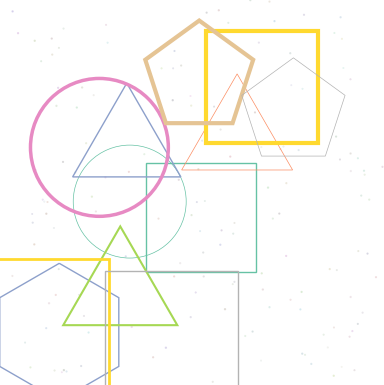[{"shape": "circle", "thickness": 0.5, "radius": 0.73, "center": [0.337, 0.476]}, {"shape": "square", "thickness": 1, "radius": 0.71, "center": [0.523, 0.435]}, {"shape": "triangle", "thickness": 0.5, "radius": 0.83, "center": [0.616, 0.642]}, {"shape": "triangle", "thickness": 1, "radius": 0.81, "center": [0.329, 0.622]}, {"shape": "hexagon", "thickness": 1, "radius": 0.89, "center": [0.154, 0.138]}, {"shape": "circle", "thickness": 2.5, "radius": 0.9, "center": [0.258, 0.617]}, {"shape": "triangle", "thickness": 1.5, "radius": 0.86, "center": [0.312, 0.241]}, {"shape": "square", "thickness": 3, "radius": 0.73, "center": [0.68, 0.775]}, {"shape": "square", "thickness": 2, "radius": 0.83, "center": [0.116, 0.162]}, {"shape": "pentagon", "thickness": 3, "radius": 0.74, "center": [0.517, 0.799]}, {"shape": "square", "thickness": 1, "radius": 0.86, "center": [0.446, 0.123]}, {"shape": "pentagon", "thickness": 0.5, "radius": 0.71, "center": [0.762, 0.709]}]